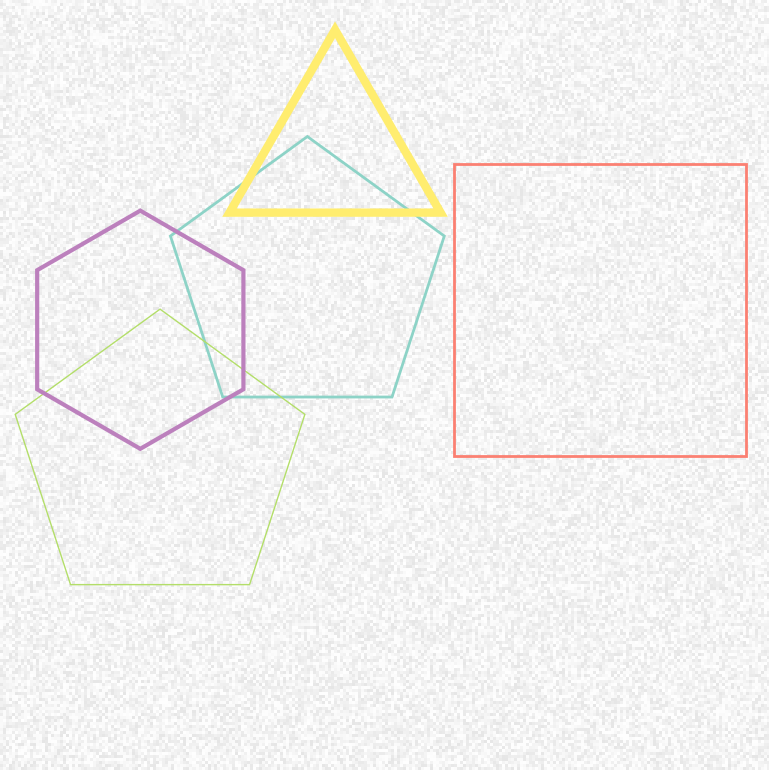[{"shape": "pentagon", "thickness": 1, "radius": 0.94, "center": [0.399, 0.636]}, {"shape": "square", "thickness": 1, "radius": 0.95, "center": [0.779, 0.597]}, {"shape": "pentagon", "thickness": 0.5, "radius": 0.99, "center": [0.208, 0.401]}, {"shape": "hexagon", "thickness": 1.5, "radius": 0.77, "center": [0.182, 0.572]}, {"shape": "triangle", "thickness": 3, "radius": 0.79, "center": [0.435, 0.803]}]